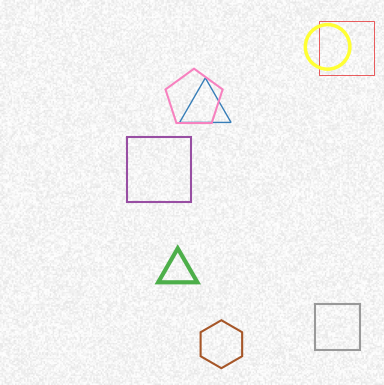[{"shape": "square", "thickness": 0.5, "radius": 0.36, "center": [0.899, 0.875]}, {"shape": "triangle", "thickness": 1, "radius": 0.39, "center": [0.533, 0.721]}, {"shape": "triangle", "thickness": 3, "radius": 0.29, "center": [0.462, 0.296]}, {"shape": "square", "thickness": 1.5, "radius": 0.42, "center": [0.412, 0.56]}, {"shape": "circle", "thickness": 2.5, "radius": 0.29, "center": [0.851, 0.878]}, {"shape": "hexagon", "thickness": 1.5, "radius": 0.31, "center": [0.575, 0.106]}, {"shape": "pentagon", "thickness": 1.5, "radius": 0.39, "center": [0.504, 0.744]}, {"shape": "square", "thickness": 1.5, "radius": 0.3, "center": [0.877, 0.15]}]